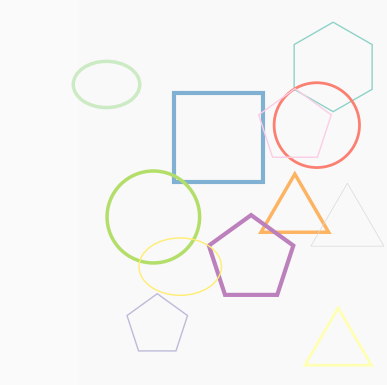[{"shape": "hexagon", "thickness": 1, "radius": 0.58, "center": [0.86, 0.826]}, {"shape": "triangle", "thickness": 2, "radius": 0.5, "center": [0.873, 0.101]}, {"shape": "pentagon", "thickness": 1, "radius": 0.41, "center": [0.406, 0.155]}, {"shape": "circle", "thickness": 2, "radius": 0.55, "center": [0.818, 0.675]}, {"shape": "square", "thickness": 3, "radius": 0.58, "center": [0.564, 0.642]}, {"shape": "triangle", "thickness": 2.5, "radius": 0.5, "center": [0.761, 0.447]}, {"shape": "circle", "thickness": 2.5, "radius": 0.6, "center": [0.396, 0.436]}, {"shape": "pentagon", "thickness": 1, "radius": 0.49, "center": [0.761, 0.671]}, {"shape": "triangle", "thickness": 0.5, "radius": 0.54, "center": [0.897, 0.415]}, {"shape": "pentagon", "thickness": 3, "radius": 0.57, "center": [0.648, 0.327]}, {"shape": "oval", "thickness": 2.5, "radius": 0.43, "center": [0.275, 0.781]}, {"shape": "oval", "thickness": 1, "radius": 0.53, "center": [0.465, 0.307]}]